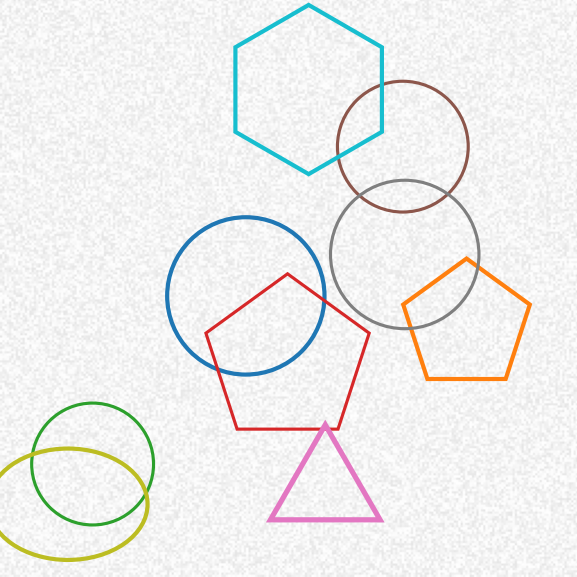[{"shape": "circle", "thickness": 2, "radius": 0.68, "center": [0.426, 0.487]}, {"shape": "pentagon", "thickness": 2, "radius": 0.58, "center": [0.808, 0.436]}, {"shape": "circle", "thickness": 1.5, "radius": 0.53, "center": [0.16, 0.196]}, {"shape": "pentagon", "thickness": 1.5, "radius": 0.74, "center": [0.498, 0.376]}, {"shape": "circle", "thickness": 1.5, "radius": 0.57, "center": [0.698, 0.745]}, {"shape": "triangle", "thickness": 2.5, "radius": 0.55, "center": [0.563, 0.154]}, {"shape": "circle", "thickness": 1.5, "radius": 0.64, "center": [0.701, 0.559]}, {"shape": "oval", "thickness": 2, "radius": 0.69, "center": [0.118, 0.126]}, {"shape": "hexagon", "thickness": 2, "radius": 0.73, "center": [0.534, 0.844]}]